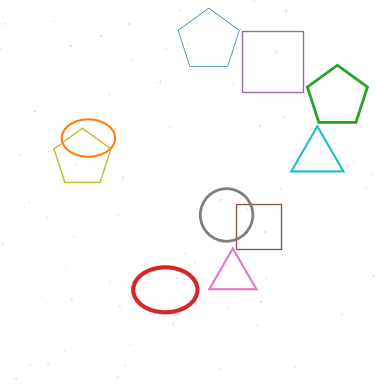[{"shape": "pentagon", "thickness": 0.5, "radius": 0.42, "center": [0.542, 0.895]}, {"shape": "oval", "thickness": 1.5, "radius": 0.35, "center": [0.23, 0.641]}, {"shape": "pentagon", "thickness": 2, "radius": 0.41, "center": [0.876, 0.749]}, {"shape": "oval", "thickness": 3, "radius": 0.42, "center": [0.429, 0.247]}, {"shape": "square", "thickness": 1, "radius": 0.4, "center": [0.708, 0.84]}, {"shape": "square", "thickness": 1, "radius": 0.29, "center": [0.671, 0.411]}, {"shape": "triangle", "thickness": 1.5, "radius": 0.35, "center": [0.605, 0.284]}, {"shape": "circle", "thickness": 2, "radius": 0.34, "center": [0.588, 0.442]}, {"shape": "pentagon", "thickness": 1, "radius": 0.39, "center": [0.214, 0.589]}, {"shape": "triangle", "thickness": 1.5, "radius": 0.39, "center": [0.824, 0.594]}]